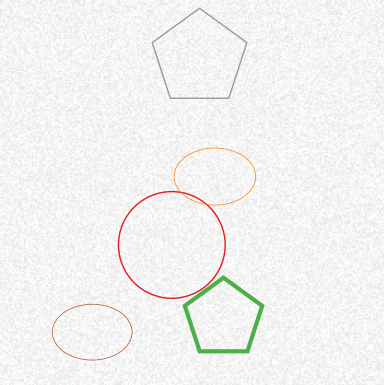[{"shape": "circle", "thickness": 1, "radius": 0.69, "center": [0.446, 0.364]}, {"shape": "pentagon", "thickness": 3, "radius": 0.53, "center": [0.581, 0.173]}, {"shape": "oval", "thickness": 0.5, "radius": 0.53, "center": [0.558, 0.541]}, {"shape": "oval", "thickness": 0.5, "radius": 0.52, "center": [0.24, 0.137]}, {"shape": "pentagon", "thickness": 1, "radius": 0.65, "center": [0.518, 0.849]}]